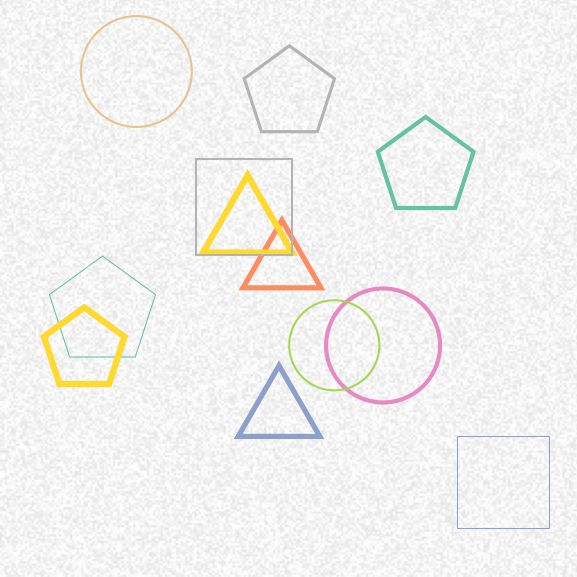[{"shape": "pentagon", "thickness": 0.5, "radius": 0.48, "center": [0.177, 0.459]}, {"shape": "pentagon", "thickness": 2, "radius": 0.44, "center": [0.737, 0.709]}, {"shape": "triangle", "thickness": 2.5, "radius": 0.39, "center": [0.488, 0.54]}, {"shape": "square", "thickness": 0.5, "radius": 0.4, "center": [0.87, 0.165]}, {"shape": "triangle", "thickness": 2.5, "radius": 0.41, "center": [0.483, 0.284]}, {"shape": "circle", "thickness": 2, "radius": 0.49, "center": [0.663, 0.401]}, {"shape": "circle", "thickness": 1, "radius": 0.39, "center": [0.579, 0.401]}, {"shape": "triangle", "thickness": 3, "radius": 0.45, "center": [0.429, 0.606]}, {"shape": "pentagon", "thickness": 3, "radius": 0.37, "center": [0.146, 0.393]}, {"shape": "circle", "thickness": 1, "radius": 0.48, "center": [0.236, 0.875]}, {"shape": "pentagon", "thickness": 1.5, "radius": 0.41, "center": [0.501, 0.838]}, {"shape": "square", "thickness": 1, "radius": 0.41, "center": [0.422, 0.641]}]